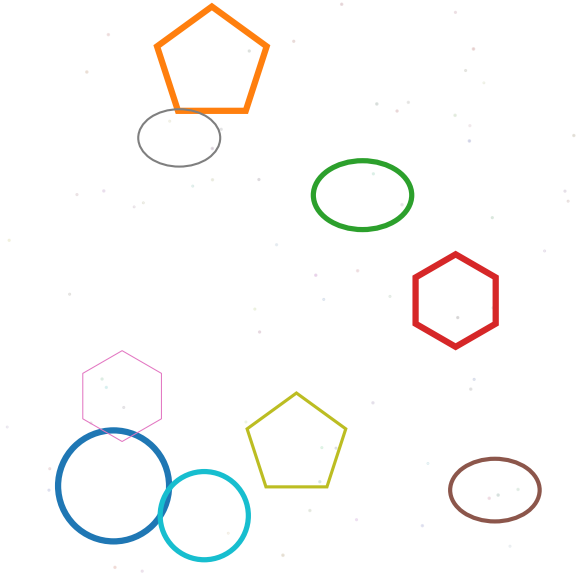[{"shape": "circle", "thickness": 3, "radius": 0.48, "center": [0.197, 0.158]}, {"shape": "pentagon", "thickness": 3, "radius": 0.5, "center": [0.367, 0.888]}, {"shape": "oval", "thickness": 2.5, "radius": 0.43, "center": [0.628, 0.661]}, {"shape": "hexagon", "thickness": 3, "radius": 0.4, "center": [0.789, 0.479]}, {"shape": "oval", "thickness": 2, "radius": 0.39, "center": [0.857, 0.15]}, {"shape": "hexagon", "thickness": 0.5, "radius": 0.39, "center": [0.211, 0.313]}, {"shape": "oval", "thickness": 1, "radius": 0.35, "center": [0.31, 0.76]}, {"shape": "pentagon", "thickness": 1.5, "radius": 0.45, "center": [0.513, 0.229]}, {"shape": "circle", "thickness": 2.5, "radius": 0.38, "center": [0.354, 0.106]}]